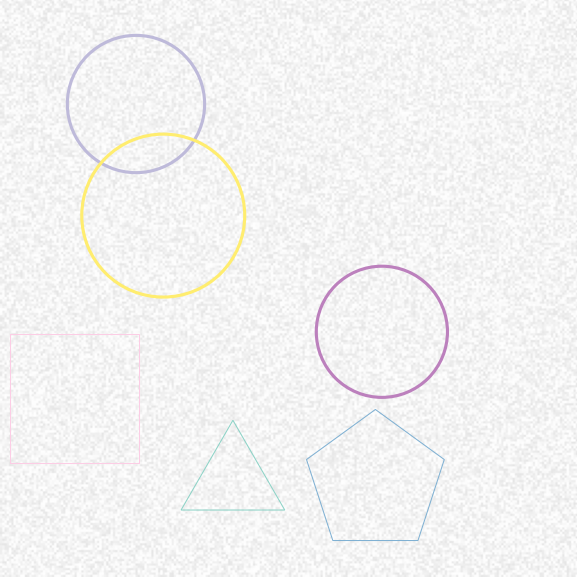[{"shape": "triangle", "thickness": 0.5, "radius": 0.52, "center": [0.403, 0.168]}, {"shape": "circle", "thickness": 1.5, "radius": 0.59, "center": [0.235, 0.819]}, {"shape": "pentagon", "thickness": 0.5, "radius": 0.63, "center": [0.65, 0.165]}, {"shape": "square", "thickness": 0.5, "radius": 0.56, "center": [0.129, 0.309]}, {"shape": "circle", "thickness": 1.5, "radius": 0.57, "center": [0.661, 0.425]}, {"shape": "circle", "thickness": 1.5, "radius": 0.71, "center": [0.283, 0.626]}]